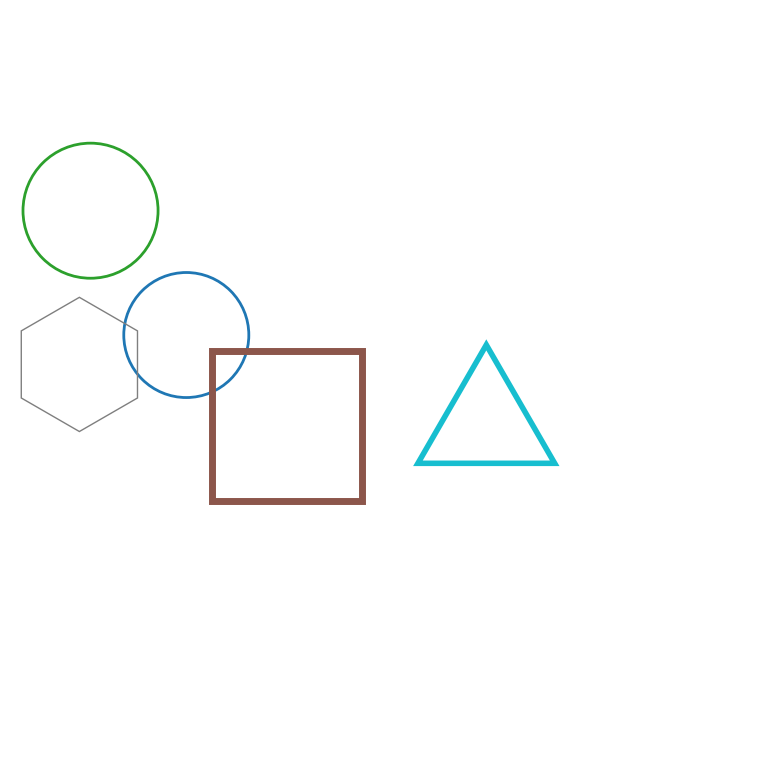[{"shape": "circle", "thickness": 1, "radius": 0.41, "center": [0.242, 0.565]}, {"shape": "circle", "thickness": 1, "radius": 0.44, "center": [0.118, 0.726]}, {"shape": "square", "thickness": 2.5, "radius": 0.49, "center": [0.373, 0.447]}, {"shape": "hexagon", "thickness": 0.5, "radius": 0.44, "center": [0.103, 0.527]}, {"shape": "triangle", "thickness": 2, "radius": 0.51, "center": [0.632, 0.45]}]